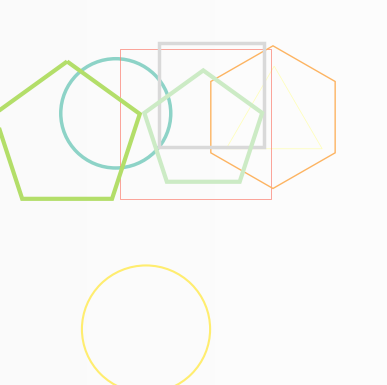[{"shape": "circle", "thickness": 2.5, "radius": 0.71, "center": [0.299, 0.706]}, {"shape": "triangle", "thickness": 0.5, "radius": 0.72, "center": [0.708, 0.685]}, {"shape": "square", "thickness": 0.5, "radius": 0.97, "center": [0.504, 0.677]}, {"shape": "hexagon", "thickness": 1, "radius": 0.93, "center": [0.704, 0.696]}, {"shape": "pentagon", "thickness": 3, "radius": 0.99, "center": [0.173, 0.643]}, {"shape": "square", "thickness": 2.5, "radius": 0.68, "center": [0.545, 0.754]}, {"shape": "pentagon", "thickness": 3, "radius": 0.8, "center": [0.525, 0.657]}, {"shape": "circle", "thickness": 1.5, "radius": 0.83, "center": [0.377, 0.145]}]